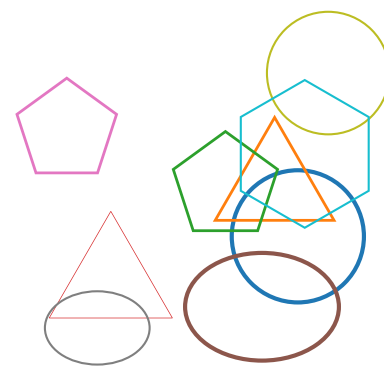[{"shape": "circle", "thickness": 3, "radius": 0.86, "center": [0.774, 0.386]}, {"shape": "triangle", "thickness": 2, "radius": 0.89, "center": [0.713, 0.517]}, {"shape": "pentagon", "thickness": 2, "radius": 0.71, "center": [0.586, 0.516]}, {"shape": "triangle", "thickness": 0.5, "radius": 0.92, "center": [0.288, 0.266]}, {"shape": "oval", "thickness": 3, "radius": 1.0, "center": [0.681, 0.203]}, {"shape": "pentagon", "thickness": 2, "radius": 0.68, "center": [0.173, 0.661]}, {"shape": "oval", "thickness": 1.5, "radius": 0.68, "center": [0.253, 0.148]}, {"shape": "circle", "thickness": 1.5, "radius": 0.8, "center": [0.853, 0.81]}, {"shape": "hexagon", "thickness": 1.5, "radius": 0.96, "center": [0.792, 0.6]}]